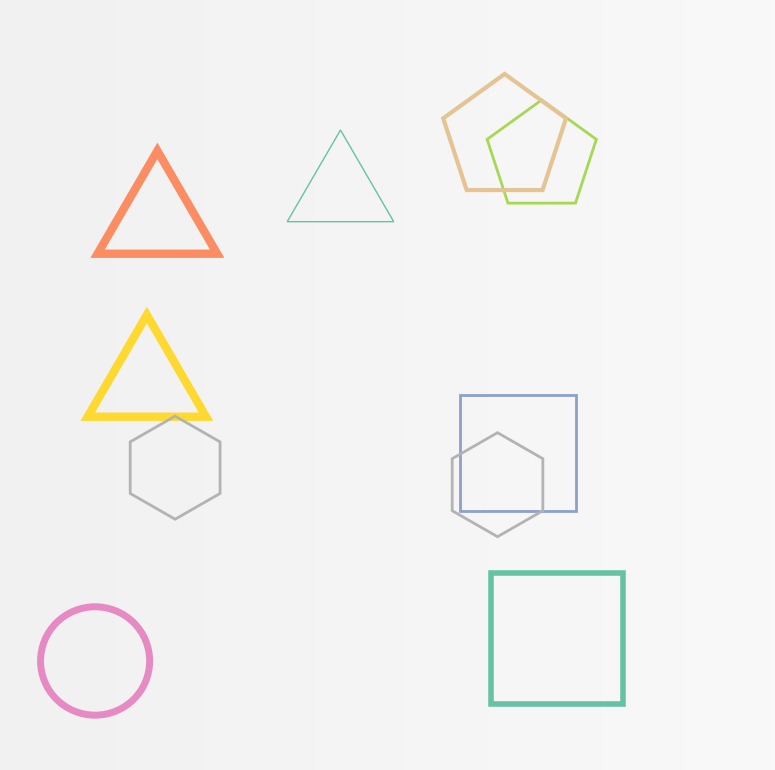[{"shape": "triangle", "thickness": 0.5, "radius": 0.4, "center": [0.439, 0.752]}, {"shape": "square", "thickness": 2, "radius": 0.43, "center": [0.718, 0.171]}, {"shape": "triangle", "thickness": 3, "radius": 0.45, "center": [0.203, 0.715]}, {"shape": "square", "thickness": 1, "radius": 0.37, "center": [0.669, 0.412]}, {"shape": "circle", "thickness": 2.5, "radius": 0.35, "center": [0.123, 0.142]}, {"shape": "pentagon", "thickness": 1, "radius": 0.37, "center": [0.699, 0.796]}, {"shape": "triangle", "thickness": 3, "radius": 0.44, "center": [0.189, 0.503]}, {"shape": "pentagon", "thickness": 1.5, "radius": 0.42, "center": [0.651, 0.821]}, {"shape": "hexagon", "thickness": 1, "radius": 0.34, "center": [0.642, 0.371]}, {"shape": "hexagon", "thickness": 1, "radius": 0.33, "center": [0.226, 0.393]}]